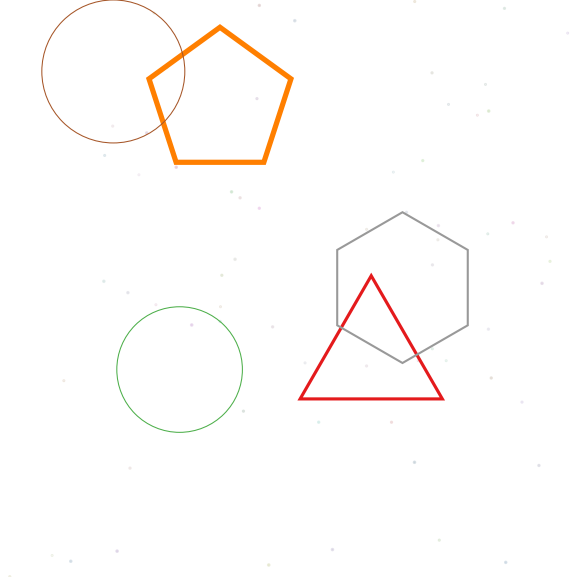[{"shape": "triangle", "thickness": 1.5, "radius": 0.71, "center": [0.643, 0.379]}, {"shape": "circle", "thickness": 0.5, "radius": 0.54, "center": [0.311, 0.359]}, {"shape": "pentagon", "thickness": 2.5, "radius": 0.65, "center": [0.381, 0.823]}, {"shape": "circle", "thickness": 0.5, "radius": 0.62, "center": [0.196, 0.875]}, {"shape": "hexagon", "thickness": 1, "radius": 0.65, "center": [0.697, 0.501]}]